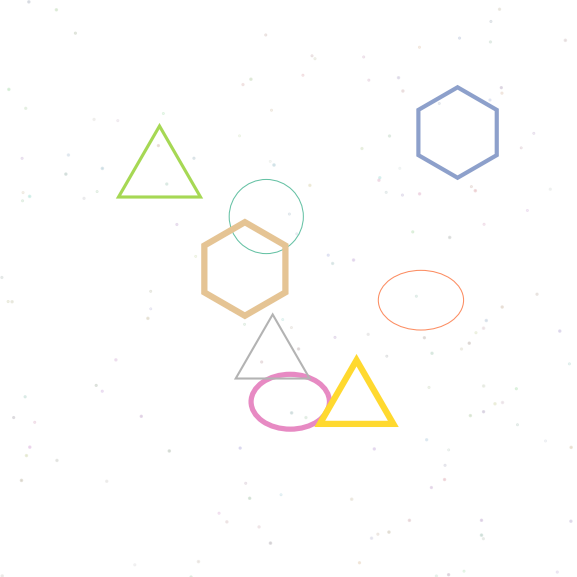[{"shape": "circle", "thickness": 0.5, "radius": 0.32, "center": [0.461, 0.624]}, {"shape": "oval", "thickness": 0.5, "radius": 0.37, "center": [0.729, 0.479]}, {"shape": "hexagon", "thickness": 2, "radius": 0.39, "center": [0.792, 0.77]}, {"shape": "oval", "thickness": 2.5, "radius": 0.34, "center": [0.503, 0.303]}, {"shape": "triangle", "thickness": 1.5, "radius": 0.41, "center": [0.276, 0.699]}, {"shape": "triangle", "thickness": 3, "radius": 0.37, "center": [0.617, 0.302]}, {"shape": "hexagon", "thickness": 3, "radius": 0.41, "center": [0.424, 0.533]}, {"shape": "triangle", "thickness": 1, "radius": 0.37, "center": [0.472, 0.381]}]